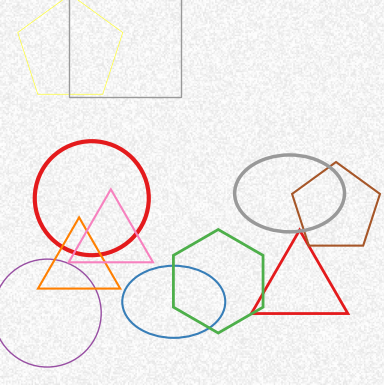[{"shape": "triangle", "thickness": 2, "radius": 0.72, "center": [0.778, 0.258]}, {"shape": "circle", "thickness": 3, "radius": 0.74, "center": [0.238, 0.485]}, {"shape": "oval", "thickness": 1.5, "radius": 0.67, "center": [0.451, 0.216]}, {"shape": "hexagon", "thickness": 2, "radius": 0.67, "center": [0.567, 0.269]}, {"shape": "circle", "thickness": 1, "radius": 0.7, "center": [0.123, 0.187]}, {"shape": "triangle", "thickness": 1.5, "radius": 0.62, "center": [0.205, 0.312]}, {"shape": "pentagon", "thickness": 0.5, "radius": 0.72, "center": [0.182, 0.871]}, {"shape": "pentagon", "thickness": 1.5, "radius": 0.6, "center": [0.873, 0.459]}, {"shape": "triangle", "thickness": 1.5, "radius": 0.63, "center": [0.288, 0.382]}, {"shape": "oval", "thickness": 2.5, "radius": 0.71, "center": [0.752, 0.498]}, {"shape": "square", "thickness": 1, "radius": 0.72, "center": [0.325, 0.892]}]